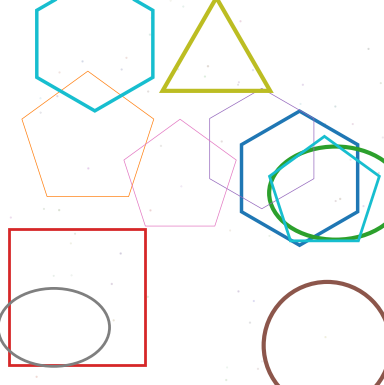[{"shape": "hexagon", "thickness": 2.5, "radius": 0.87, "center": [0.778, 0.537]}, {"shape": "pentagon", "thickness": 0.5, "radius": 0.9, "center": [0.228, 0.635]}, {"shape": "oval", "thickness": 3, "radius": 0.86, "center": [0.872, 0.498]}, {"shape": "square", "thickness": 2, "radius": 0.88, "center": [0.2, 0.228]}, {"shape": "hexagon", "thickness": 0.5, "radius": 0.78, "center": [0.68, 0.614]}, {"shape": "circle", "thickness": 3, "radius": 0.83, "center": [0.85, 0.103]}, {"shape": "pentagon", "thickness": 0.5, "radius": 0.77, "center": [0.468, 0.537]}, {"shape": "oval", "thickness": 2, "radius": 0.72, "center": [0.14, 0.15]}, {"shape": "triangle", "thickness": 3, "radius": 0.81, "center": [0.562, 0.845]}, {"shape": "hexagon", "thickness": 2.5, "radius": 0.87, "center": [0.246, 0.886]}, {"shape": "pentagon", "thickness": 2, "radius": 0.75, "center": [0.843, 0.496]}]